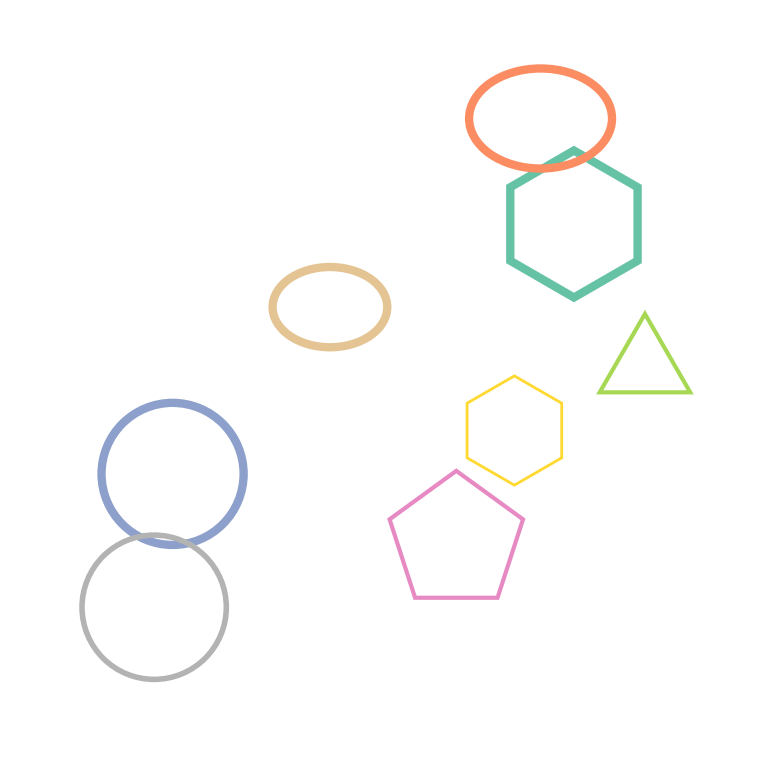[{"shape": "hexagon", "thickness": 3, "radius": 0.48, "center": [0.745, 0.709]}, {"shape": "oval", "thickness": 3, "radius": 0.46, "center": [0.702, 0.846]}, {"shape": "circle", "thickness": 3, "radius": 0.46, "center": [0.224, 0.385]}, {"shape": "pentagon", "thickness": 1.5, "radius": 0.46, "center": [0.593, 0.297]}, {"shape": "triangle", "thickness": 1.5, "radius": 0.34, "center": [0.838, 0.524]}, {"shape": "hexagon", "thickness": 1, "radius": 0.35, "center": [0.668, 0.441]}, {"shape": "oval", "thickness": 3, "radius": 0.37, "center": [0.428, 0.601]}, {"shape": "circle", "thickness": 2, "radius": 0.47, "center": [0.2, 0.211]}]